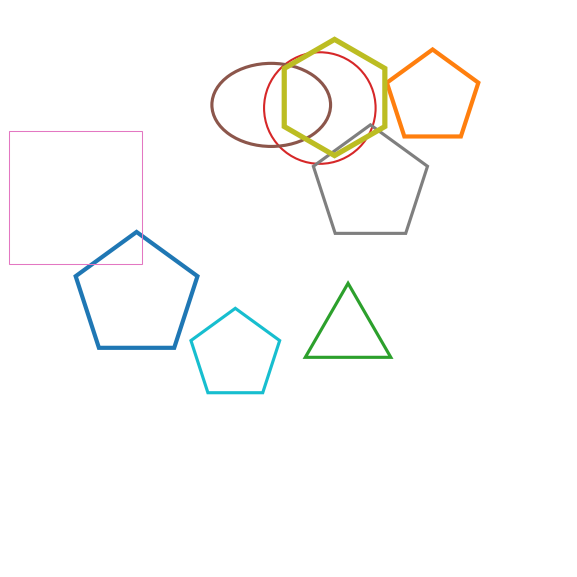[{"shape": "pentagon", "thickness": 2, "radius": 0.55, "center": [0.236, 0.487]}, {"shape": "pentagon", "thickness": 2, "radius": 0.42, "center": [0.749, 0.83]}, {"shape": "triangle", "thickness": 1.5, "radius": 0.43, "center": [0.603, 0.423]}, {"shape": "circle", "thickness": 1, "radius": 0.48, "center": [0.554, 0.812]}, {"shape": "oval", "thickness": 1.5, "radius": 0.51, "center": [0.47, 0.817]}, {"shape": "square", "thickness": 0.5, "radius": 0.57, "center": [0.131, 0.658]}, {"shape": "pentagon", "thickness": 1.5, "radius": 0.52, "center": [0.641, 0.679]}, {"shape": "hexagon", "thickness": 2.5, "radius": 0.5, "center": [0.579, 0.83]}, {"shape": "pentagon", "thickness": 1.5, "radius": 0.4, "center": [0.407, 0.384]}]